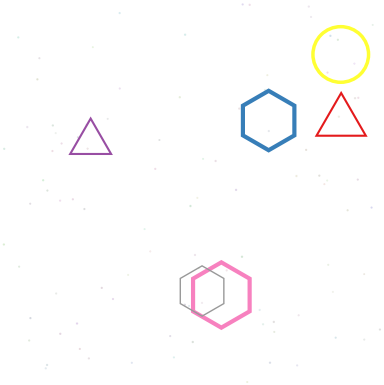[{"shape": "triangle", "thickness": 1.5, "radius": 0.37, "center": [0.886, 0.684]}, {"shape": "hexagon", "thickness": 3, "radius": 0.39, "center": [0.698, 0.687]}, {"shape": "triangle", "thickness": 1.5, "radius": 0.31, "center": [0.235, 0.631]}, {"shape": "circle", "thickness": 2.5, "radius": 0.36, "center": [0.885, 0.859]}, {"shape": "hexagon", "thickness": 3, "radius": 0.42, "center": [0.575, 0.234]}, {"shape": "hexagon", "thickness": 1, "radius": 0.33, "center": [0.525, 0.244]}]